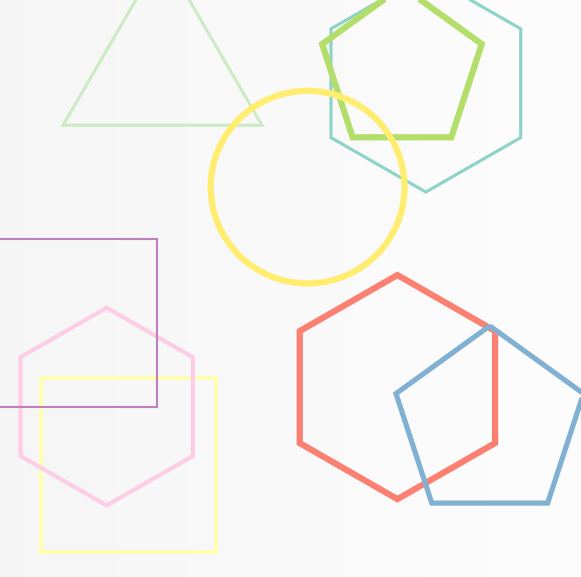[{"shape": "hexagon", "thickness": 1.5, "radius": 0.94, "center": [0.733, 0.855]}, {"shape": "square", "thickness": 2, "radius": 0.75, "center": [0.222, 0.194]}, {"shape": "hexagon", "thickness": 3, "radius": 0.97, "center": [0.684, 0.329]}, {"shape": "pentagon", "thickness": 2.5, "radius": 0.85, "center": [0.843, 0.265]}, {"shape": "pentagon", "thickness": 3, "radius": 0.72, "center": [0.692, 0.878]}, {"shape": "hexagon", "thickness": 2, "radius": 0.86, "center": [0.183, 0.295]}, {"shape": "square", "thickness": 1, "radius": 0.73, "center": [0.125, 0.44]}, {"shape": "triangle", "thickness": 1.5, "radius": 0.99, "center": [0.28, 0.881]}, {"shape": "circle", "thickness": 3, "radius": 0.83, "center": [0.529, 0.675]}]